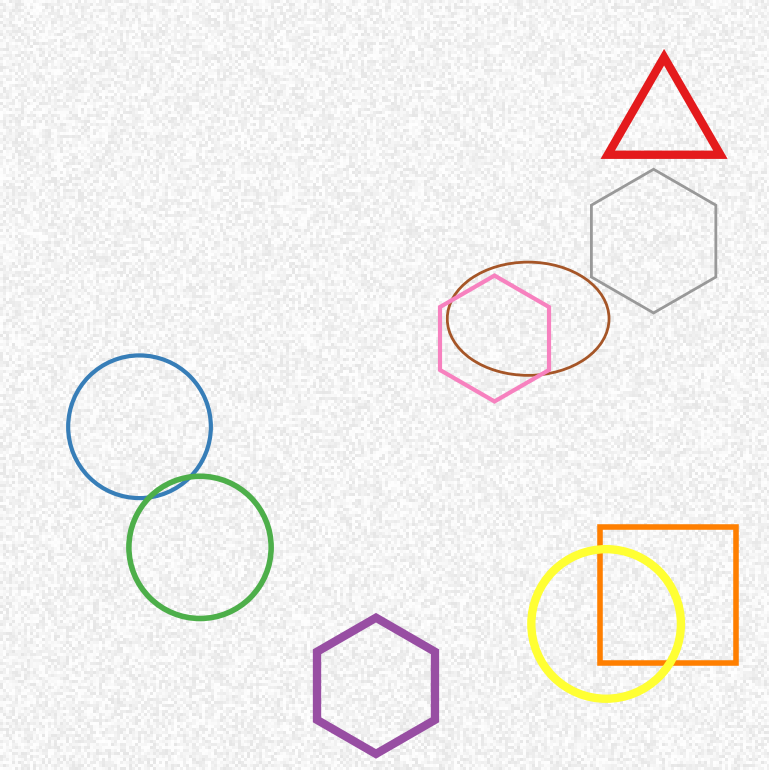[{"shape": "triangle", "thickness": 3, "radius": 0.42, "center": [0.862, 0.841]}, {"shape": "circle", "thickness": 1.5, "radius": 0.46, "center": [0.181, 0.446]}, {"shape": "circle", "thickness": 2, "radius": 0.46, "center": [0.26, 0.289]}, {"shape": "hexagon", "thickness": 3, "radius": 0.44, "center": [0.488, 0.109]}, {"shape": "square", "thickness": 2, "radius": 0.44, "center": [0.867, 0.227]}, {"shape": "circle", "thickness": 3, "radius": 0.49, "center": [0.787, 0.19]}, {"shape": "oval", "thickness": 1, "radius": 0.53, "center": [0.686, 0.586]}, {"shape": "hexagon", "thickness": 1.5, "radius": 0.41, "center": [0.642, 0.56]}, {"shape": "hexagon", "thickness": 1, "radius": 0.47, "center": [0.849, 0.687]}]